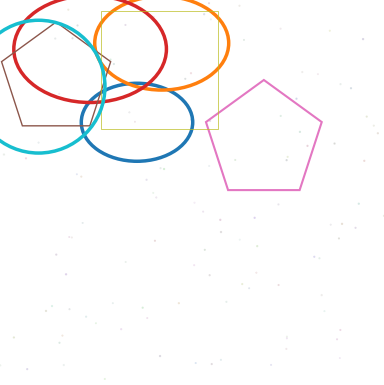[{"shape": "oval", "thickness": 2.5, "radius": 0.72, "center": [0.356, 0.682]}, {"shape": "oval", "thickness": 2.5, "radius": 0.87, "center": [0.42, 0.888]}, {"shape": "oval", "thickness": 2.5, "radius": 0.99, "center": [0.234, 0.873]}, {"shape": "pentagon", "thickness": 1, "radius": 0.75, "center": [0.146, 0.794]}, {"shape": "pentagon", "thickness": 1.5, "radius": 0.79, "center": [0.685, 0.634]}, {"shape": "square", "thickness": 0.5, "radius": 0.76, "center": [0.415, 0.818]}, {"shape": "circle", "thickness": 2.5, "radius": 0.86, "center": [0.1, 0.775]}]